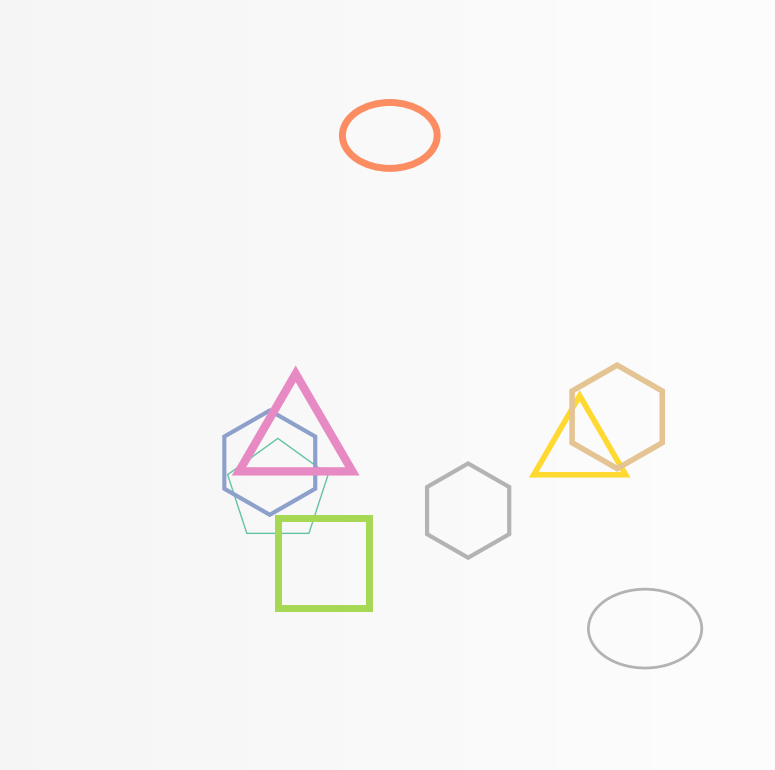[{"shape": "pentagon", "thickness": 0.5, "radius": 0.34, "center": [0.359, 0.362]}, {"shape": "oval", "thickness": 2.5, "radius": 0.31, "center": [0.503, 0.824]}, {"shape": "hexagon", "thickness": 1.5, "radius": 0.34, "center": [0.348, 0.399]}, {"shape": "triangle", "thickness": 3, "radius": 0.42, "center": [0.382, 0.43]}, {"shape": "square", "thickness": 2.5, "radius": 0.29, "center": [0.417, 0.269]}, {"shape": "triangle", "thickness": 2, "radius": 0.34, "center": [0.748, 0.418]}, {"shape": "hexagon", "thickness": 2, "radius": 0.34, "center": [0.796, 0.459]}, {"shape": "hexagon", "thickness": 1.5, "radius": 0.31, "center": [0.604, 0.337]}, {"shape": "oval", "thickness": 1, "radius": 0.37, "center": [0.832, 0.184]}]